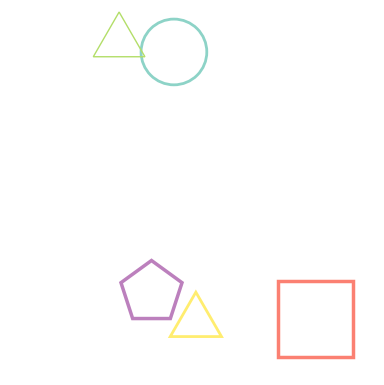[{"shape": "circle", "thickness": 2, "radius": 0.43, "center": [0.452, 0.865]}, {"shape": "square", "thickness": 2.5, "radius": 0.49, "center": [0.819, 0.171]}, {"shape": "triangle", "thickness": 1, "radius": 0.39, "center": [0.309, 0.891]}, {"shape": "pentagon", "thickness": 2.5, "radius": 0.42, "center": [0.393, 0.24]}, {"shape": "triangle", "thickness": 2, "radius": 0.38, "center": [0.509, 0.164]}]